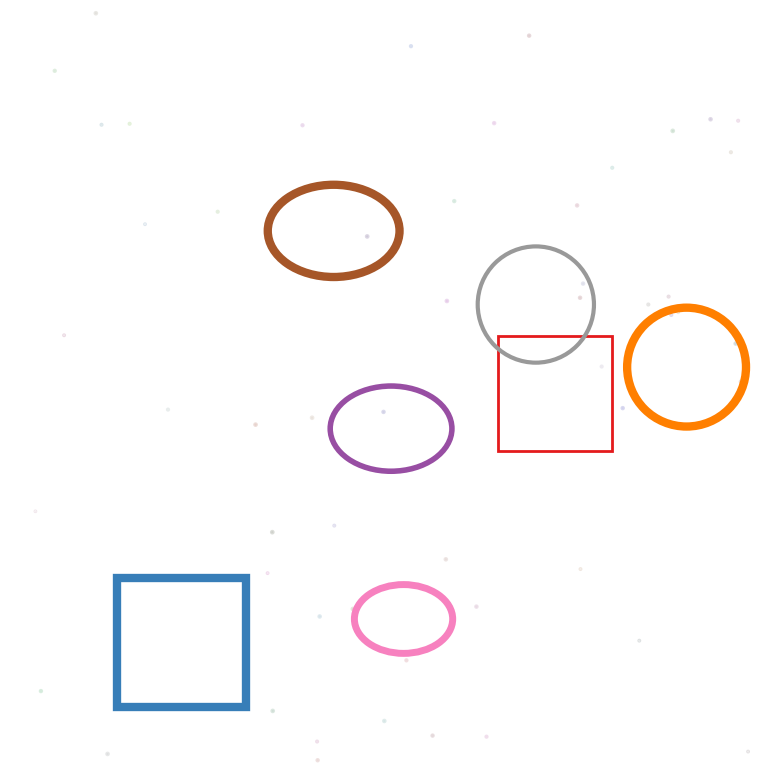[{"shape": "square", "thickness": 1, "radius": 0.37, "center": [0.721, 0.489]}, {"shape": "square", "thickness": 3, "radius": 0.42, "center": [0.236, 0.165]}, {"shape": "oval", "thickness": 2, "radius": 0.4, "center": [0.508, 0.443]}, {"shape": "circle", "thickness": 3, "radius": 0.39, "center": [0.892, 0.523]}, {"shape": "oval", "thickness": 3, "radius": 0.43, "center": [0.433, 0.7]}, {"shape": "oval", "thickness": 2.5, "radius": 0.32, "center": [0.524, 0.196]}, {"shape": "circle", "thickness": 1.5, "radius": 0.38, "center": [0.696, 0.605]}]